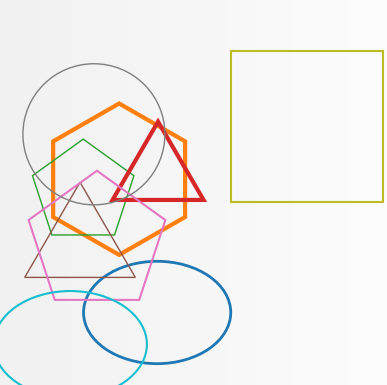[{"shape": "oval", "thickness": 2, "radius": 0.95, "center": [0.406, 0.188]}, {"shape": "hexagon", "thickness": 3, "radius": 0.98, "center": [0.307, 0.535]}, {"shape": "pentagon", "thickness": 1, "radius": 0.69, "center": [0.215, 0.501]}, {"shape": "triangle", "thickness": 3, "radius": 0.68, "center": [0.408, 0.548]}, {"shape": "triangle", "thickness": 1, "radius": 0.82, "center": [0.206, 0.362]}, {"shape": "pentagon", "thickness": 1.5, "radius": 0.93, "center": [0.25, 0.371]}, {"shape": "circle", "thickness": 1, "radius": 0.92, "center": [0.242, 0.651]}, {"shape": "square", "thickness": 1.5, "radius": 0.98, "center": [0.792, 0.671]}, {"shape": "oval", "thickness": 1.5, "radius": 0.99, "center": [0.181, 0.106]}]